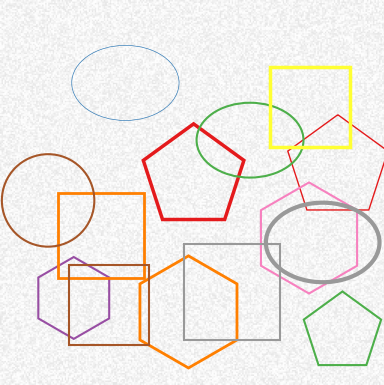[{"shape": "pentagon", "thickness": 2.5, "radius": 0.69, "center": [0.503, 0.541]}, {"shape": "pentagon", "thickness": 1, "radius": 0.68, "center": [0.878, 0.565]}, {"shape": "oval", "thickness": 0.5, "radius": 0.7, "center": [0.326, 0.785]}, {"shape": "oval", "thickness": 1.5, "radius": 0.69, "center": [0.649, 0.636]}, {"shape": "pentagon", "thickness": 1.5, "radius": 0.53, "center": [0.889, 0.137]}, {"shape": "hexagon", "thickness": 1.5, "radius": 0.53, "center": [0.192, 0.226]}, {"shape": "hexagon", "thickness": 2, "radius": 0.73, "center": [0.49, 0.19]}, {"shape": "square", "thickness": 2, "radius": 0.56, "center": [0.261, 0.388]}, {"shape": "square", "thickness": 2.5, "radius": 0.52, "center": [0.806, 0.722]}, {"shape": "square", "thickness": 1.5, "radius": 0.52, "center": [0.284, 0.208]}, {"shape": "circle", "thickness": 1.5, "radius": 0.6, "center": [0.125, 0.479]}, {"shape": "hexagon", "thickness": 1.5, "radius": 0.72, "center": [0.803, 0.382]}, {"shape": "oval", "thickness": 3, "radius": 0.74, "center": [0.838, 0.37]}, {"shape": "square", "thickness": 1.5, "radius": 0.62, "center": [0.602, 0.242]}]